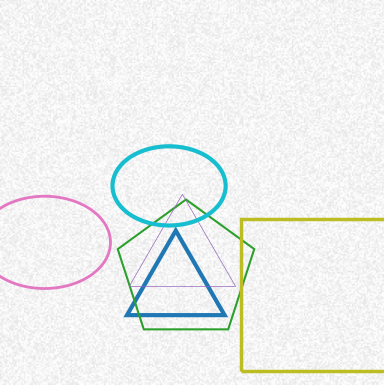[{"shape": "triangle", "thickness": 3, "radius": 0.73, "center": [0.457, 0.255]}, {"shape": "pentagon", "thickness": 1.5, "radius": 0.93, "center": [0.483, 0.295]}, {"shape": "triangle", "thickness": 0.5, "radius": 0.8, "center": [0.474, 0.336]}, {"shape": "oval", "thickness": 2, "radius": 0.86, "center": [0.116, 0.37]}, {"shape": "square", "thickness": 2.5, "radius": 0.99, "center": [0.823, 0.234]}, {"shape": "oval", "thickness": 3, "radius": 0.73, "center": [0.439, 0.517]}]